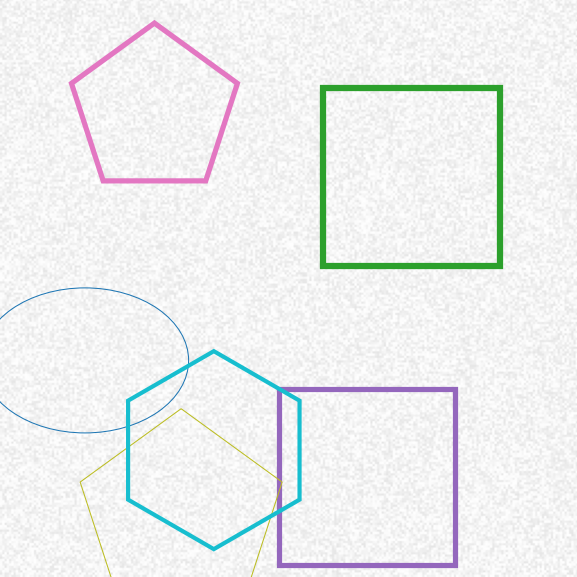[{"shape": "oval", "thickness": 0.5, "radius": 0.9, "center": [0.147, 0.375]}, {"shape": "square", "thickness": 3, "radius": 0.77, "center": [0.712, 0.693]}, {"shape": "square", "thickness": 2.5, "radius": 0.76, "center": [0.636, 0.173]}, {"shape": "pentagon", "thickness": 2.5, "radius": 0.76, "center": [0.267, 0.808]}, {"shape": "pentagon", "thickness": 0.5, "radius": 0.92, "center": [0.314, 0.108]}, {"shape": "hexagon", "thickness": 2, "radius": 0.86, "center": [0.37, 0.22]}]